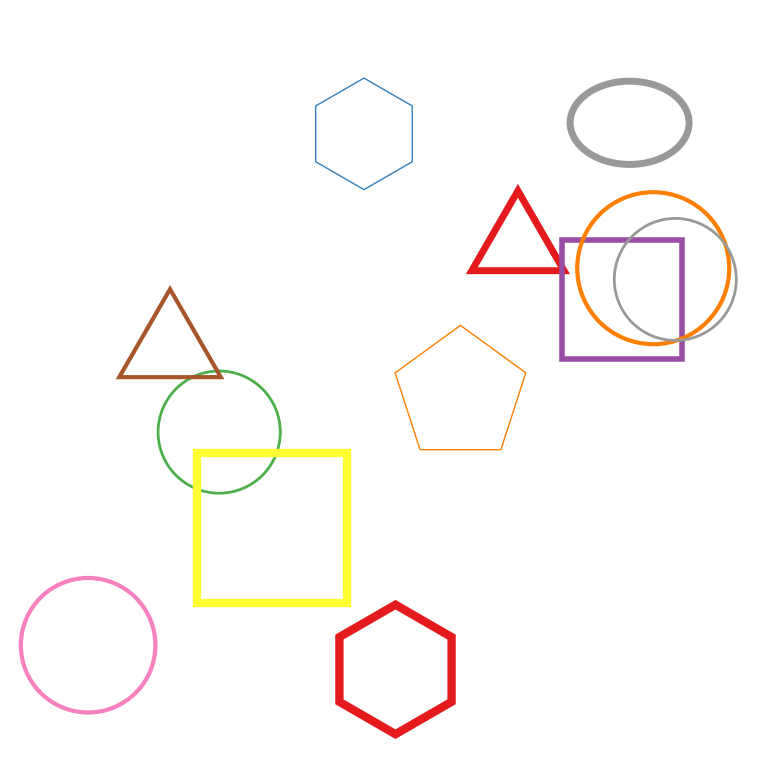[{"shape": "hexagon", "thickness": 3, "radius": 0.42, "center": [0.514, 0.131]}, {"shape": "triangle", "thickness": 2.5, "radius": 0.35, "center": [0.673, 0.683]}, {"shape": "hexagon", "thickness": 0.5, "radius": 0.36, "center": [0.473, 0.826]}, {"shape": "circle", "thickness": 1, "radius": 0.4, "center": [0.285, 0.439]}, {"shape": "square", "thickness": 2, "radius": 0.39, "center": [0.808, 0.611]}, {"shape": "pentagon", "thickness": 0.5, "radius": 0.45, "center": [0.598, 0.488]}, {"shape": "circle", "thickness": 1.5, "radius": 0.49, "center": [0.848, 0.652]}, {"shape": "square", "thickness": 3, "radius": 0.49, "center": [0.354, 0.314]}, {"shape": "triangle", "thickness": 1.5, "radius": 0.38, "center": [0.221, 0.548]}, {"shape": "circle", "thickness": 1.5, "radius": 0.44, "center": [0.114, 0.162]}, {"shape": "oval", "thickness": 2.5, "radius": 0.39, "center": [0.818, 0.841]}, {"shape": "circle", "thickness": 1, "radius": 0.4, "center": [0.877, 0.637]}]